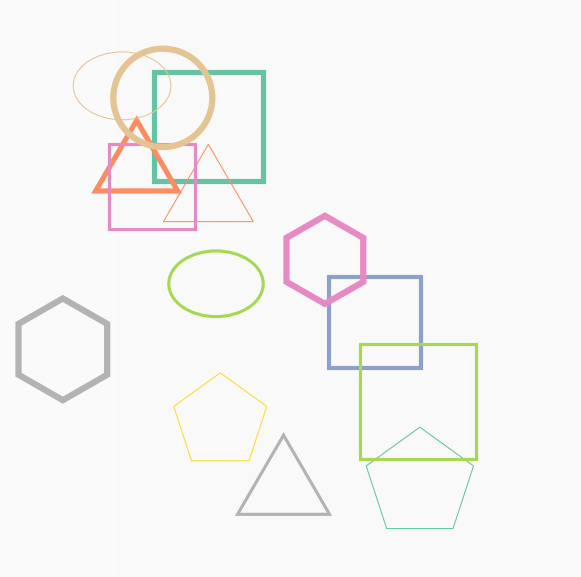[{"shape": "square", "thickness": 2.5, "radius": 0.47, "center": [0.359, 0.78]}, {"shape": "pentagon", "thickness": 0.5, "radius": 0.49, "center": [0.722, 0.162]}, {"shape": "triangle", "thickness": 0.5, "radius": 0.45, "center": [0.358, 0.66]}, {"shape": "triangle", "thickness": 2.5, "radius": 0.41, "center": [0.235, 0.709]}, {"shape": "square", "thickness": 2, "radius": 0.4, "center": [0.646, 0.44]}, {"shape": "hexagon", "thickness": 3, "radius": 0.38, "center": [0.559, 0.549]}, {"shape": "square", "thickness": 1.5, "radius": 0.37, "center": [0.262, 0.676]}, {"shape": "square", "thickness": 1.5, "radius": 0.5, "center": [0.719, 0.304]}, {"shape": "oval", "thickness": 1.5, "radius": 0.41, "center": [0.372, 0.508]}, {"shape": "pentagon", "thickness": 0.5, "radius": 0.42, "center": [0.379, 0.269]}, {"shape": "oval", "thickness": 0.5, "radius": 0.42, "center": [0.21, 0.85]}, {"shape": "circle", "thickness": 3, "radius": 0.43, "center": [0.28, 0.83]}, {"shape": "triangle", "thickness": 1.5, "radius": 0.46, "center": [0.488, 0.154]}, {"shape": "hexagon", "thickness": 3, "radius": 0.44, "center": [0.108, 0.394]}]